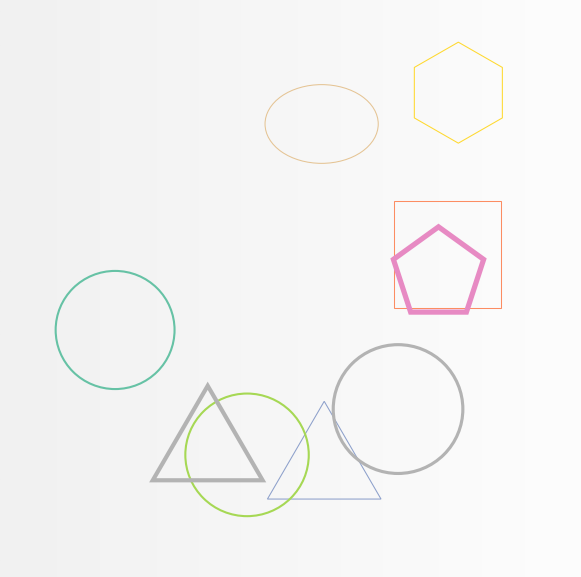[{"shape": "circle", "thickness": 1, "radius": 0.51, "center": [0.198, 0.428]}, {"shape": "square", "thickness": 0.5, "radius": 0.46, "center": [0.77, 0.558]}, {"shape": "triangle", "thickness": 0.5, "radius": 0.56, "center": [0.558, 0.191]}, {"shape": "pentagon", "thickness": 2.5, "radius": 0.41, "center": [0.754, 0.525]}, {"shape": "circle", "thickness": 1, "radius": 0.53, "center": [0.425, 0.212]}, {"shape": "hexagon", "thickness": 0.5, "radius": 0.44, "center": [0.789, 0.839]}, {"shape": "oval", "thickness": 0.5, "radius": 0.49, "center": [0.553, 0.784]}, {"shape": "circle", "thickness": 1.5, "radius": 0.56, "center": [0.685, 0.291]}, {"shape": "triangle", "thickness": 2, "radius": 0.55, "center": [0.357, 0.222]}]